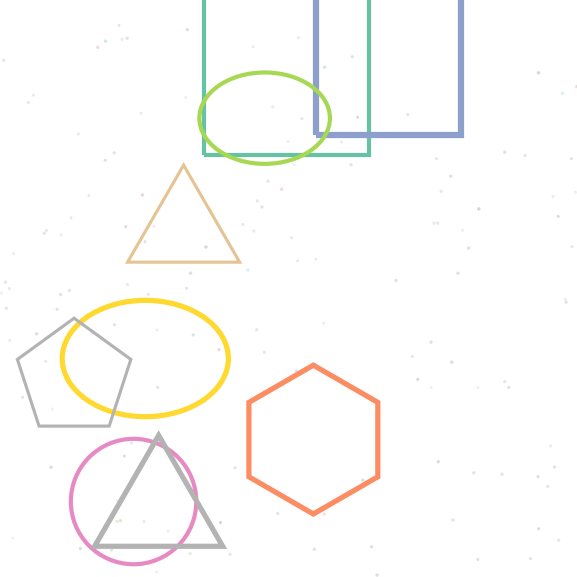[{"shape": "square", "thickness": 2, "radius": 0.71, "center": [0.496, 0.874]}, {"shape": "hexagon", "thickness": 2.5, "radius": 0.64, "center": [0.543, 0.238]}, {"shape": "square", "thickness": 3, "radius": 0.63, "center": [0.673, 0.892]}, {"shape": "circle", "thickness": 2, "radius": 0.54, "center": [0.231, 0.131]}, {"shape": "oval", "thickness": 2, "radius": 0.57, "center": [0.458, 0.795]}, {"shape": "oval", "thickness": 2.5, "radius": 0.72, "center": [0.252, 0.378]}, {"shape": "triangle", "thickness": 1.5, "radius": 0.56, "center": [0.318, 0.601]}, {"shape": "triangle", "thickness": 2.5, "radius": 0.64, "center": [0.275, 0.117]}, {"shape": "pentagon", "thickness": 1.5, "radius": 0.52, "center": [0.128, 0.345]}]